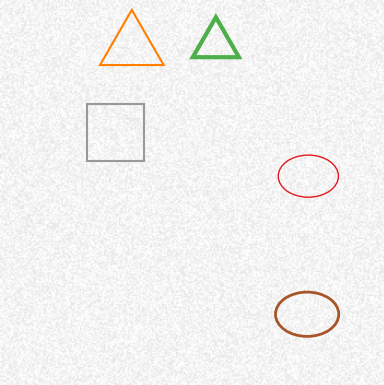[{"shape": "oval", "thickness": 1, "radius": 0.39, "center": [0.801, 0.542]}, {"shape": "triangle", "thickness": 3, "radius": 0.35, "center": [0.561, 0.886]}, {"shape": "triangle", "thickness": 1.5, "radius": 0.48, "center": [0.342, 0.879]}, {"shape": "oval", "thickness": 2, "radius": 0.41, "center": [0.798, 0.184]}, {"shape": "square", "thickness": 1.5, "radius": 0.37, "center": [0.299, 0.655]}]